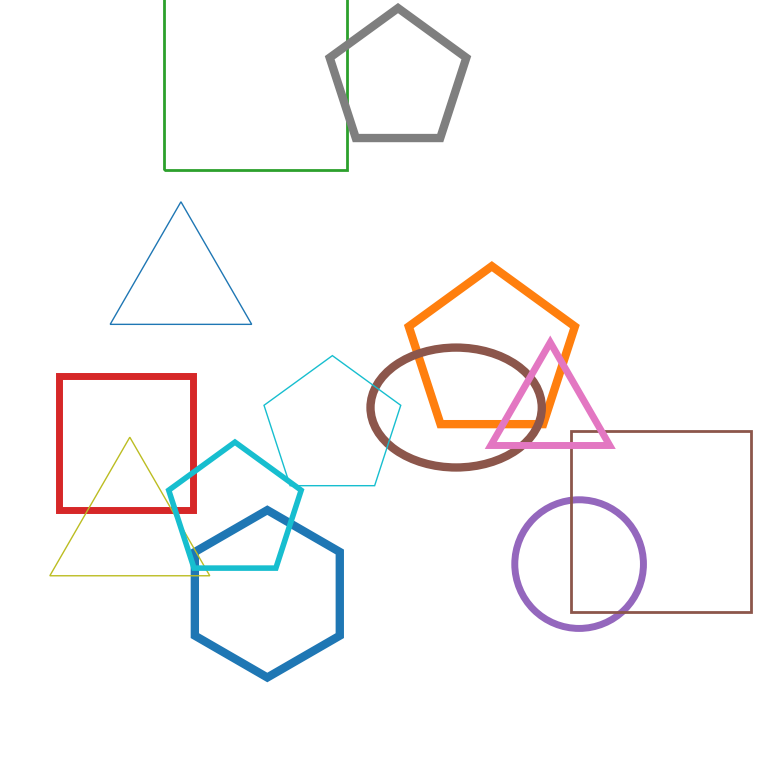[{"shape": "triangle", "thickness": 0.5, "radius": 0.53, "center": [0.235, 0.632]}, {"shape": "hexagon", "thickness": 3, "radius": 0.54, "center": [0.347, 0.229]}, {"shape": "pentagon", "thickness": 3, "radius": 0.57, "center": [0.639, 0.541]}, {"shape": "square", "thickness": 1, "radius": 0.6, "center": [0.332, 0.899]}, {"shape": "square", "thickness": 2.5, "radius": 0.44, "center": [0.164, 0.424]}, {"shape": "circle", "thickness": 2.5, "radius": 0.42, "center": [0.752, 0.267]}, {"shape": "oval", "thickness": 3, "radius": 0.56, "center": [0.592, 0.471]}, {"shape": "square", "thickness": 1, "radius": 0.59, "center": [0.858, 0.322]}, {"shape": "triangle", "thickness": 2.5, "radius": 0.45, "center": [0.715, 0.466]}, {"shape": "pentagon", "thickness": 3, "radius": 0.47, "center": [0.517, 0.896]}, {"shape": "triangle", "thickness": 0.5, "radius": 0.6, "center": [0.169, 0.312]}, {"shape": "pentagon", "thickness": 2, "radius": 0.45, "center": [0.305, 0.335]}, {"shape": "pentagon", "thickness": 0.5, "radius": 0.47, "center": [0.432, 0.445]}]